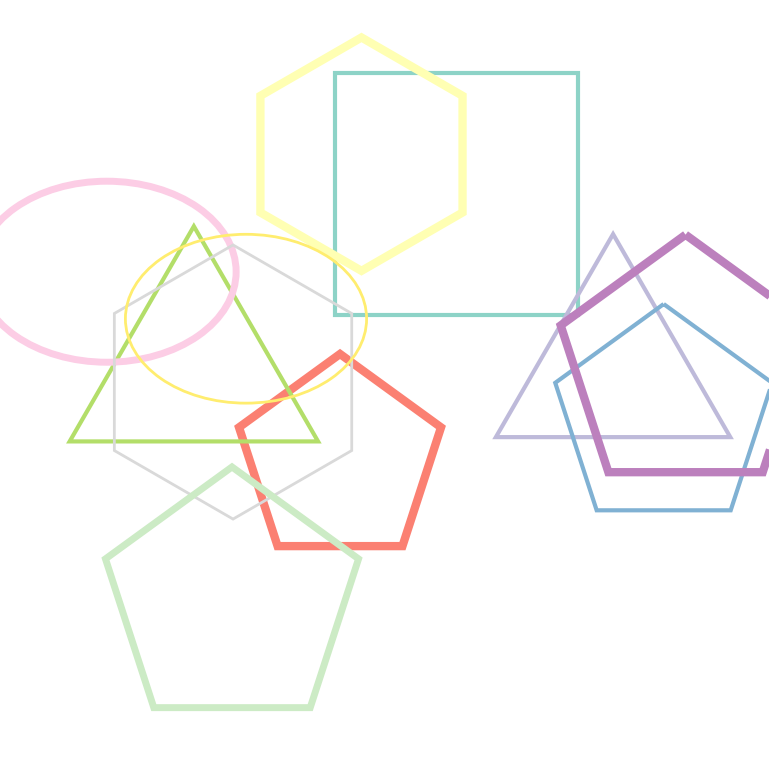[{"shape": "square", "thickness": 1.5, "radius": 0.79, "center": [0.593, 0.748]}, {"shape": "hexagon", "thickness": 3, "radius": 0.76, "center": [0.469, 0.8]}, {"shape": "triangle", "thickness": 1.5, "radius": 0.88, "center": [0.796, 0.52]}, {"shape": "pentagon", "thickness": 3, "radius": 0.69, "center": [0.442, 0.402]}, {"shape": "pentagon", "thickness": 1.5, "radius": 0.74, "center": [0.862, 0.457]}, {"shape": "triangle", "thickness": 1.5, "radius": 0.93, "center": [0.252, 0.52]}, {"shape": "oval", "thickness": 2.5, "radius": 0.84, "center": [0.139, 0.647]}, {"shape": "hexagon", "thickness": 1, "radius": 0.89, "center": [0.303, 0.504]}, {"shape": "pentagon", "thickness": 3, "radius": 0.85, "center": [0.89, 0.525]}, {"shape": "pentagon", "thickness": 2.5, "radius": 0.86, "center": [0.301, 0.221]}, {"shape": "oval", "thickness": 1, "radius": 0.78, "center": [0.319, 0.586]}]